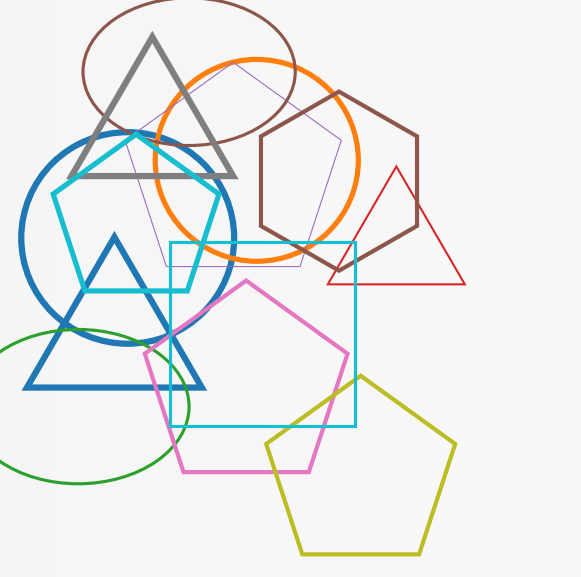[{"shape": "triangle", "thickness": 3, "radius": 0.87, "center": [0.197, 0.415]}, {"shape": "circle", "thickness": 3, "radius": 0.92, "center": [0.22, 0.587]}, {"shape": "circle", "thickness": 2.5, "radius": 0.87, "center": [0.442, 0.721]}, {"shape": "oval", "thickness": 1.5, "radius": 0.95, "center": [0.134, 0.295]}, {"shape": "triangle", "thickness": 1, "radius": 0.68, "center": [0.682, 0.575]}, {"shape": "pentagon", "thickness": 0.5, "radius": 0.98, "center": [0.401, 0.696]}, {"shape": "hexagon", "thickness": 2, "radius": 0.78, "center": [0.583, 0.685]}, {"shape": "oval", "thickness": 1.5, "radius": 0.91, "center": [0.325, 0.875]}, {"shape": "pentagon", "thickness": 2, "radius": 0.92, "center": [0.424, 0.33]}, {"shape": "triangle", "thickness": 3, "radius": 0.8, "center": [0.262, 0.775]}, {"shape": "pentagon", "thickness": 2, "radius": 0.85, "center": [0.621, 0.178]}, {"shape": "pentagon", "thickness": 2.5, "radius": 0.75, "center": [0.234, 0.617]}, {"shape": "square", "thickness": 1.5, "radius": 0.8, "center": [0.451, 0.421]}]